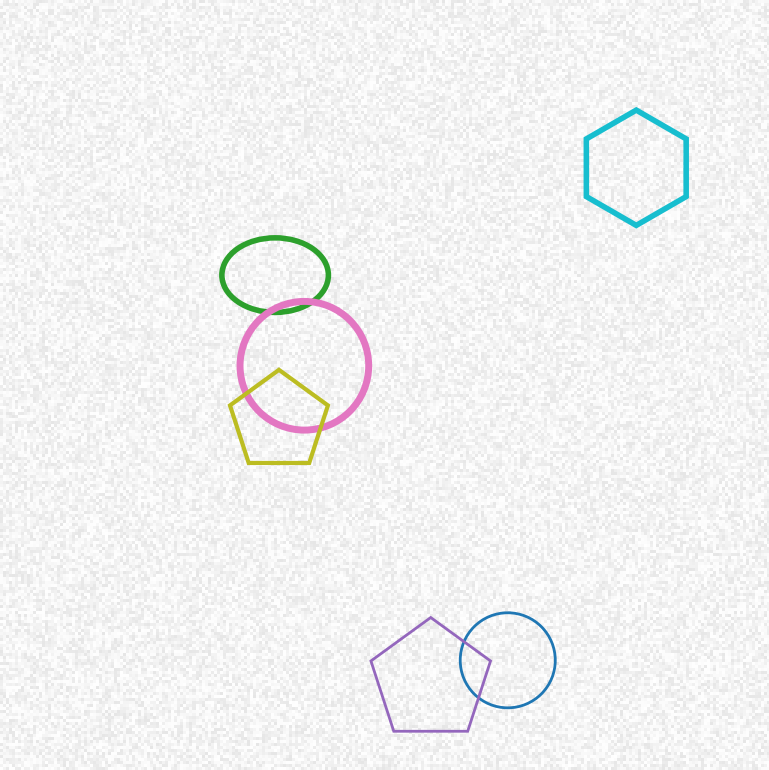[{"shape": "circle", "thickness": 1, "radius": 0.31, "center": [0.659, 0.142]}, {"shape": "oval", "thickness": 2, "radius": 0.35, "center": [0.357, 0.643]}, {"shape": "pentagon", "thickness": 1, "radius": 0.41, "center": [0.559, 0.116]}, {"shape": "circle", "thickness": 2.5, "radius": 0.42, "center": [0.395, 0.525]}, {"shape": "pentagon", "thickness": 1.5, "radius": 0.33, "center": [0.362, 0.453]}, {"shape": "hexagon", "thickness": 2, "radius": 0.37, "center": [0.826, 0.782]}]